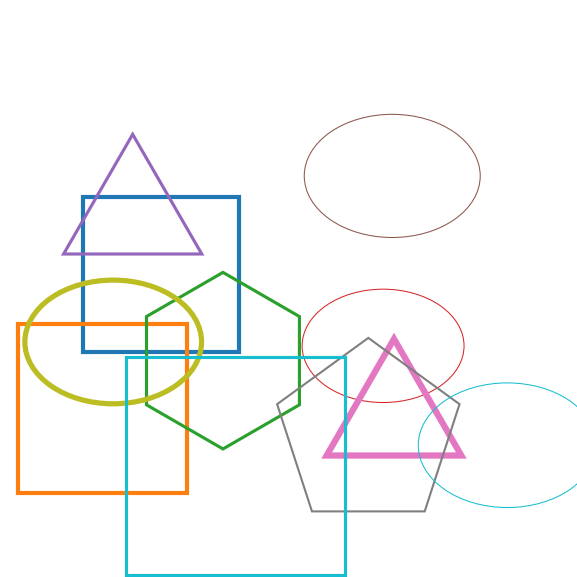[{"shape": "square", "thickness": 2, "radius": 0.67, "center": [0.279, 0.524]}, {"shape": "square", "thickness": 2, "radius": 0.73, "center": [0.178, 0.291]}, {"shape": "hexagon", "thickness": 1.5, "radius": 0.76, "center": [0.386, 0.375]}, {"shape": "oval", "thickness": 0.5, "radius": 0.7, "center": [0.663, 0.4]}, {"shape": "triangle", "thickness": 1.5, "radius": 0.69, "center": [0.23, 0.628]}, {"shape": "oval", "thickness": 0.5, "radius": 0.76, "center": [0.679, 0.695]}, {"shape": "triangle", "thickness": 3, "radius": 0.67, "center": [0.682, 0.278]}, {"shape": "pentagon", "thickness": 1, "radius": 0.83, "center": [0.638, 0.248]}, {"shape": "oval", "thickness": 2.5, "radius": 0.76, "center": [0.196, 0.407]}, {"shape": "square", "thickness": 1.5, "radius": 0.95, "center": [0.408, 0.192]}, {"shape": "oval", "thickness": 0.5, "radius": 0.77, "center": [0.878, 0.228]}]